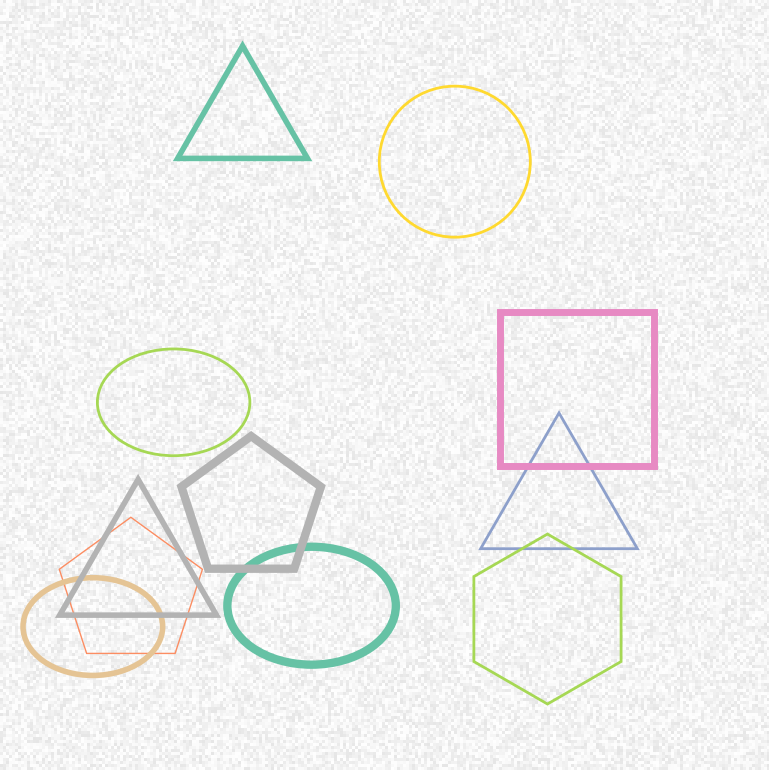[{"shape": "oval", "thickness": 3, "radius": 0.55, "center": [0.405, 0.213]}, {"shape": "triangle", "thickness": 2, "radius": 0.49, "center": [0.315, 0.843]}, {"shape": "pentagon", "thickness": 0.5, "radius": 0.49, "center": [0.17, 0.23]}, {"shape": "triangle", "thickness": 1, "radius": 0.59, "center": [0.726, 0.346]}, {"shape": "square", "thickness": 2.5, "radius": 0.5, "center": [0.749, 0.495]}, {"shape": "hexagon", "thickness": 1, "radius": 0.55, "center": [0.711, 0.196]}, {"shape": "oval", "thickness": 1, "radius": 0.5, "center": [0.225, 0.477]}, {"shape": "circle", "thickness": 1, "radius": 0.49, "center": [0.591, 0.79]}, {"shape": "oval", "thickness": 2, "radius": 0.45, "center": [0.121, 0.186]}, {"shape": "pentagon", "thickness": 3, "radius": 0.48, "center": [0.326, 0.338]}, {"shape": "triangle", "thickness": 2, "radius": 0.59, "center": [0.179, 0.26]}]